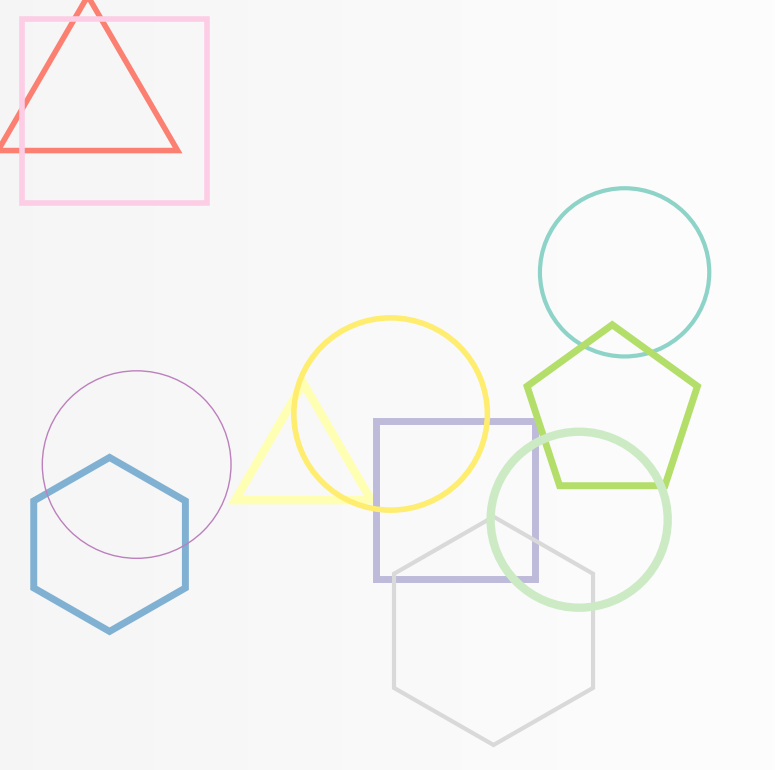[{"shape": "circle", "thickness": 1.5, "radius": 0.55, "center": [0.806, 0.646]}, {"shape": "triangle", "thickness": 3, "radius": 0.51, "center": [0.391, 0.401]}, {"shape": "square", "thickness": 2.5, "radius": 0.51, "center": [0.588, 0.351]}, {"shape": "triangle", "thickness": 2, "radius": 0.67, "center": [0.113, 0.871]}, {"shape": "hexagon", "thickness": 2.5, "radius": 0.56, "center": [0.141, 0.293]}, {"shape": "pentagon", "thickness": 2.5, "radius": 0.58, "center": [0.79, 0.463]}, {"shape": "square", "thickness": 2, "radius": 0.6, "center": [0.147, 0.856]}, {"shape": "hexagon", "thickness": 1.5, "radius": 0.74, "center": [0.637, 0.181]}, {"shape": "circle", "thickness": 0.5, "radius": 0.61, "center": [0.176, 0.397]}, {"shape": "circle", "thickness": 3, "radius": 0.57, "center": [0.747, 0.325]}, {"shape": "circle", "thickness": 2, "radius": 0.62, "center": [0.504, 0.462]}]